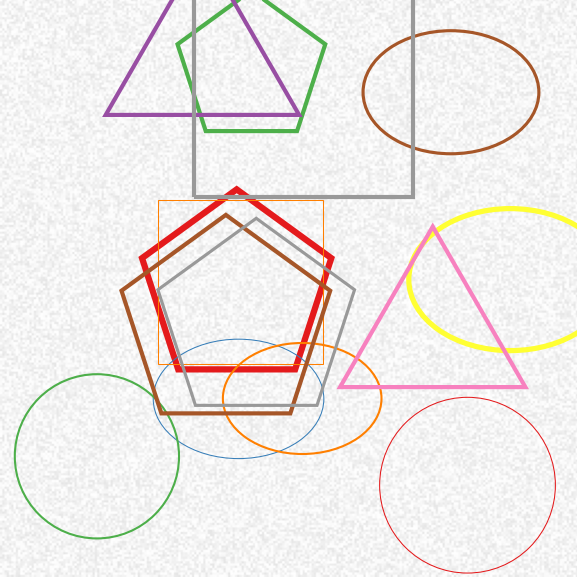[{"shape": "circle", "thickness": 0.5, "radius": 0.76, "center": [0.81, 0.159]}, {"shape": "pentagon", "thickness": 3, "radius": 0.86, "center": [0.41, 0.499]}, {"shape": "oval", "thickness": 0.5, "radius": 0.74, "center": [0.413, 0.308]}, {"shape": "circle", "thickness": 1, "radius": 0.71, "center": [0.168, 0.209]}, {"shape": "pentagon", "thickness": 2, "radius": 0.67, "center": [0.435, 0.881]}, {"shape": "triangle", "thickness": 2, "radius": 0.97, "center": [0.35, 0.897]}, {"shape": "oval", "thickness": 1, "radius": 0.69, "center": [0.523, 0.309]}, {"shape": "square", "thickness": 0.5, "radius": 0.71, "center": [0.416, 0.511]}, {"shape": "oval", "thickness": 2.5, "radius": 0.88, "center": [0.884, 0.515]}, {"shape": "pentagon", "thickness": 2, "radius": 0.95, "center": [0.391, 0.437]}, {"shape": "oval", "thickness": 1.5, "radius": 0.76, "center": [0.781, 0.839]}, {"shape": "triangle", "thickness": 2, "radius": 0.93, "center": [0.749, 0.421]}, {"shape": "pentagon", "thickness": 1.5, "radius": 0.9, "center": [0.444, 0.442]}, {"shape": "square", "thickness": 2, "radius": 0.95, "center": [0.525, 0.848]}]